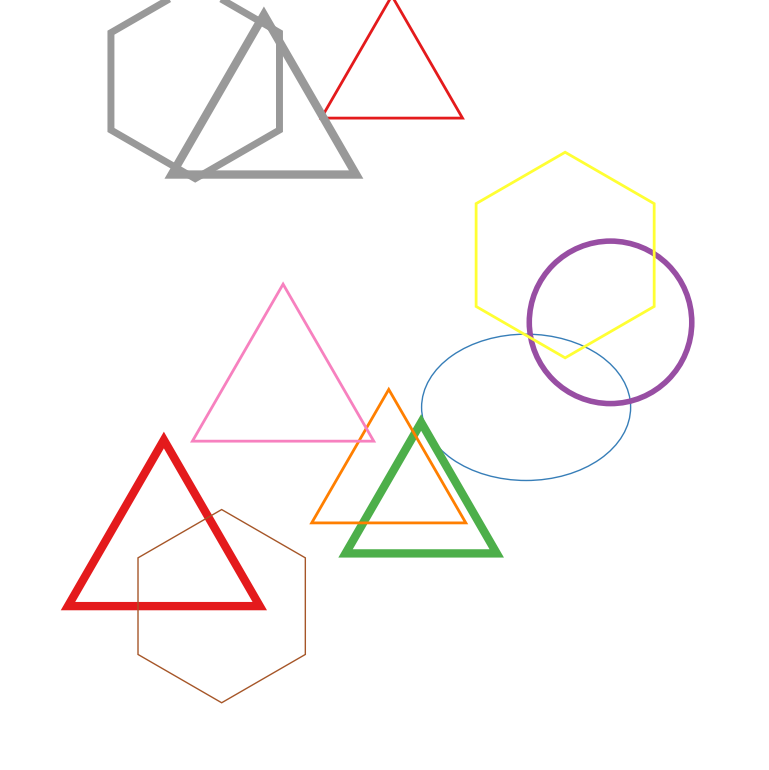[{"shape": "triangle", "thickness": 1, "radius": 0.53, "center": [0.509, 0.9]}, {"shape": "triangle", "thickness": 3, "radius": 0.72, "center": [0.213, 0.285]}, {"shape": "oval", "thickness": 0.5, "radius": 0.68, "center": [0.683, 0.471]}, {"shape": "triangle", "thickness": 3, "radius": 0.57, "center": [0.547, 0.338]}, {"shape": "circle", "thickness": 2, "radius": 0.53, "center": [0.793, 0.581]}, {"shape": "triangle", "thickness": 1, "radius": 0.58, "center": [0.505, 0.379]}, {"shape": "hexagon", "thickness": 1, "radius": 0.67, "center": [0.734, 0.669]}, {"shape": "hexagon", "thickness": 0.5, "radius": 0.63, "center": [0.288, 0.213]}, {"shape": "triangle", "thickness": 1, "radius": 0.68, "center": [0.368, 0.495]}, {"shape": "hexagon", "thickness": 2.5, "radius": 0.63, "center": [0.254, 0.894]}, {"shape": "triangle", "thickness": 3, "radius": 0.69, "center": [0.343, 0.842]}]